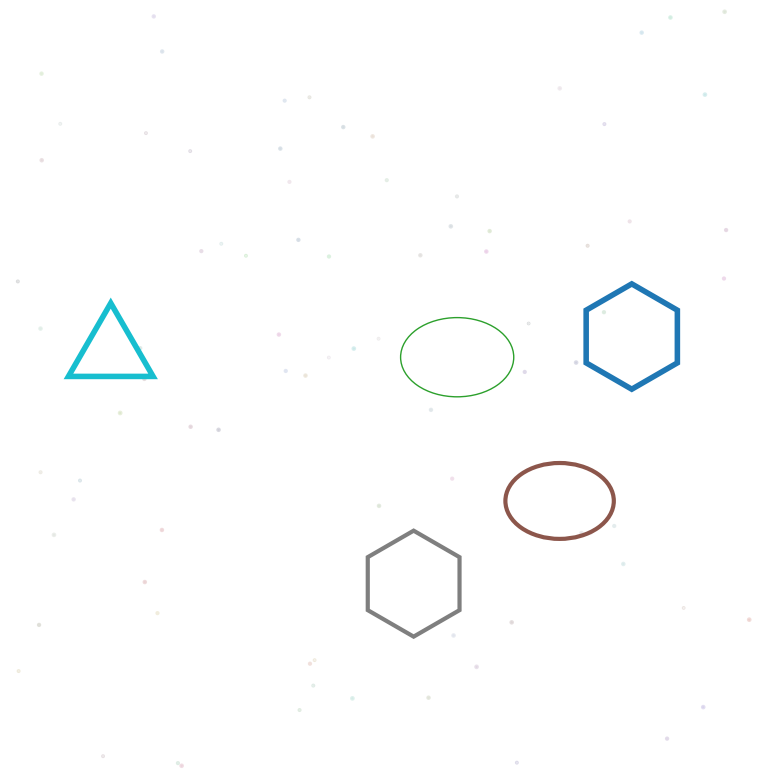[{"shape": "hexagon", "thickness": 2, "radius": 0.34, "center": [0.82, 0.563]}, {"shape": "oval", "thickness": 0.5, "radius": 0.37, "center": [0.594, 0.536]}, {"shape": "oval", "thickness": 1.5, "radius": 0.35, "center": [0.727, 0.349]}, {"shape": "hexagon", "thickness": 1.5, "radius": 0.34, "center": [0.537, 0.242]}, {"shape": "triangle", "thickness": 2, "radius": 0.32, "center": [0.144, 0.543]}]